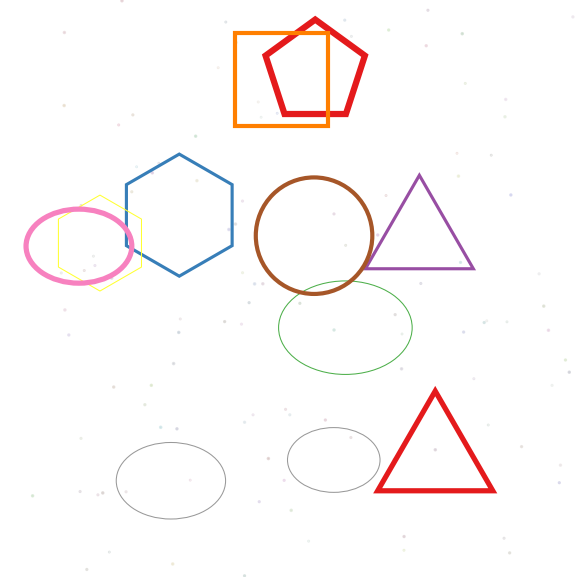[{"shape": "pentagon", "thickness": 3, "radius": 0.45, "center": [0.546, 0.875]}, {"shape": "triangle", "thickness": 2.5, "radius": 0.58, "center": [0.754, 0.207]}, {"shape": "hexagon", "thickness": 1.5, "radius": 0.53, "center": [0.31, 0.627]}, {"shape": "oval", "thickness": 0.5, "radius": 0.58, "center": [0.598, 0.432]}, {"shape": "triangle", "thickness": 1.5, "radius": 0.54, "center": [0.726, 0.588]}, {"shape": "square", "thickness": 2, "radius": 0.4, "center": [0.488, 0.861]}, {"shape": "hexagon", "thickness": 0.5, "radius": 0.42, "center": [0.173, 0.578]}, {"shape": "circle", "thickness": 2, "radius": 0.5, "center": [0.544, 0.591]}, {"shape": "oval", "thickness": 2.5, "radius": 0.46, "center": [0.137, 0.573]}, {"shape": "oval", "thickness": 0.5, "radius": 0.47, "center": [0.296, 0.167]}, {"shape": "oval", "thickness": 0.5, "radius": 0.4, "center": [0.578, 0.203]}]